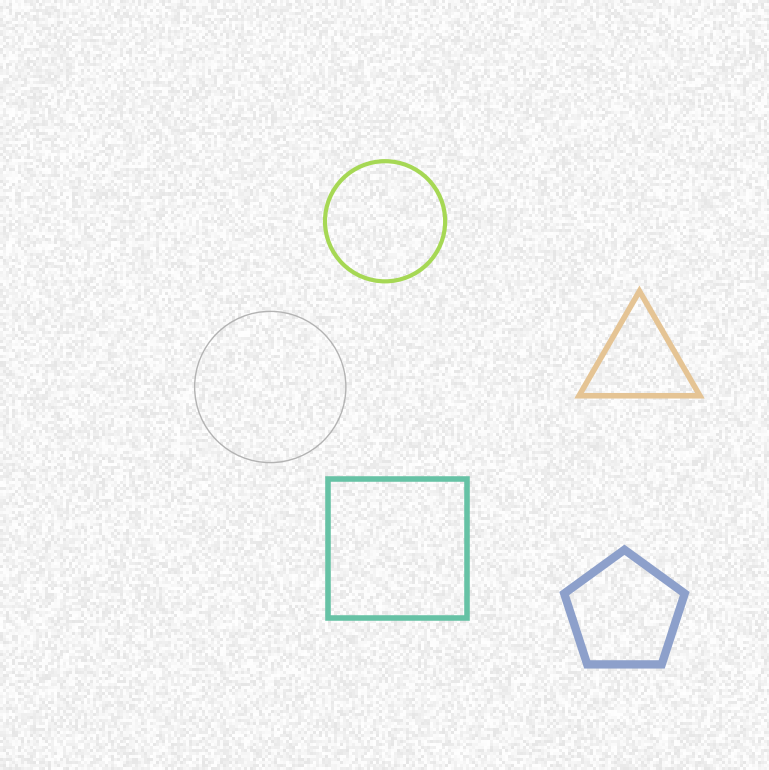[{"shape": "square", "thickness": 2, "radius": 0.45, "center": [0.516, 0.288]}, {"shape": "pentagon", "thickness": 3, "radius": 0.41, "center": [0.811, 0.204]}, {"shape": "circle", "thickness": 1.5, "radius": 0.39, "center": [0.5, 0.713]}, {"shape": "triangle", "thickness": 2, "radius": 0.45, "center": [0.83, 0.531]}, {"shape": "circle", "thickness": 0.5, "radius": 0.49, "center": [0.351, 0.497]}]